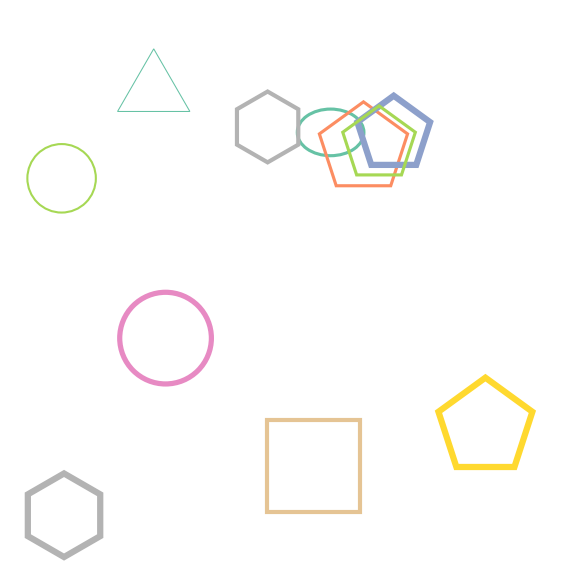[{"shape": "oval", "thickness": 1.5, "radius": 0.29, "center": [0.572, 0.77]}, {"shape": "triangle", "thickness": 0.5, "radius": 0.36, "center": [0.266, 0.842]}, {"shape": "pentagon", "thickness": 1.5, "radius": 0.4, "center": [0.629, 0.742]}, {"shape": "pentagon", "thickness": 3, "radius": 0.33, "center": [0.682, 0.767]}, {"shape": "circle", "thickness": 2.5, "radius": 0.4, "center": [0.287, 0.414]}, {"shape": "circle", "thickness": 1, "radius": 0.3, "center": [0.107, 0.69]}, {"shape": "pentagon", "thickness": 1.5, "radius": 0.33, "center": [0.656, 0.75]}, {"shape": "pentagon", "thickness": 3, "radius": 0.43, "center": [0.841, 0.26]}, {"shape": "square", "thickness": 2, "radius": 0.4, "center": [0.543, 0.192]}, {"shape": "hexagon", "thickness": 3, "radius": 0.36, "center": [0.111, 0.107]}, {"shape": "hexagon", "thickness": 2, "radius": 0.31, "center": [0.463, 0.779]}]